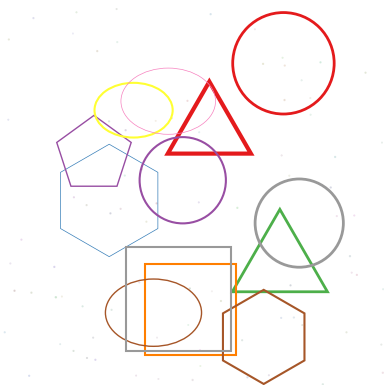[{"shape": "triangle", "thickness": 3, "radius": 0.62, "center": [0.544, 0.663]}, {"shape": "circle", "thickness": 2, "radius": 0.66, "center": [0.736, 0.836]}, {"shape": "hexagon", "thickness": 0.5, "radius": 0.73, "center": [0.284, 0.479]}, {"shape": "triangle", "thickness": 2, "radius": 0.71, "center": [0.727, 0.314]}, {"shape": "pentagon", "thickness": 1, "radius": 0.51, "center": [0.244, 0.599]}, {"shape": "circle", "thickness": 1.5, "radius": 0.56, "center": [0.475, 0.532]}, {"shape": "square", "thickness": 1.5, "radius": 0.59, "center": [0.494, 0.196]}, {"shape": "oval", "thickness": 1.5, "radius": 0.51, "center": [0.347, 0.714]}, {"shape": "hexagon", "thickness": 1.5, "radius": 0.61, "center": [0.685, 0.125]}, {"shape": "oval", "thickness": 1, "radius": 0.62, "center": [0.399, 0.188]}, {"shape": "oval", "thickness": 0.5, "radius": 0.61, "center": [0.437, 0.737]}, {"shape": "square", "thickness": 1.5, "radius": 0.68, "center": [0.464, 0.223]}, {"shape": "circle", "thickness": 2, "radius": 0.57, "center": [0.777, 0.421]}]